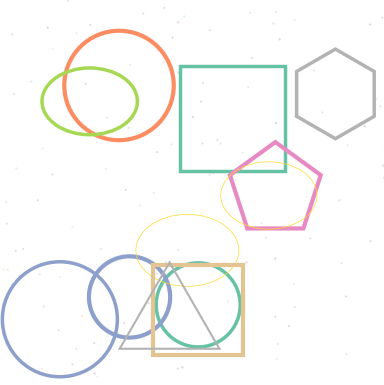[{"shape": "circle", "thickness": 2.5, "radius": 0.55, "center": [0.515, 0.208]}, {"shape": "square", "thickness": 2.5, "radius": 0.68, "center": [0.603, 0.693]}, {"shape": "circle", "thickness": 3, "radius": 0.71, "center": [0.309, 0.778]}, {"shape": "circle", "thickness": 3, "radius": 0.53, "center": [0.336, 0.229]}, {"shape": "circle", "thickness": 2.5, "radius": 0.75, "center": [0.156, 0.171]}, {"shape": "pentagon", "thickness": 3, "radius": 0.62, "center": [0.715, 0.507]}, {"shape": "oval", "thickness": 2.5, "radius": 0.62, "center": [0.233, 0.737]}, {"shape": "oval", "thickness": 0.5, "radius": 0.67, "center": [0.487, 0.35]}, {"shape": "oval", "thickness": 0.5, "radius": 0.62, "center": [0.698, 0.492]}, {"shape": "square", "thickness": 3, "radius": 0.58, "center": [0.515, 0.195]}, {"shape": "triangle", "thickness": 1.5, "radius": 0.75, "center": [0.44, 0.169]}, {"shape": "hexagon", "thickness": 2.5, "radius": 0.58, "center": [0.871, 0.756]}]